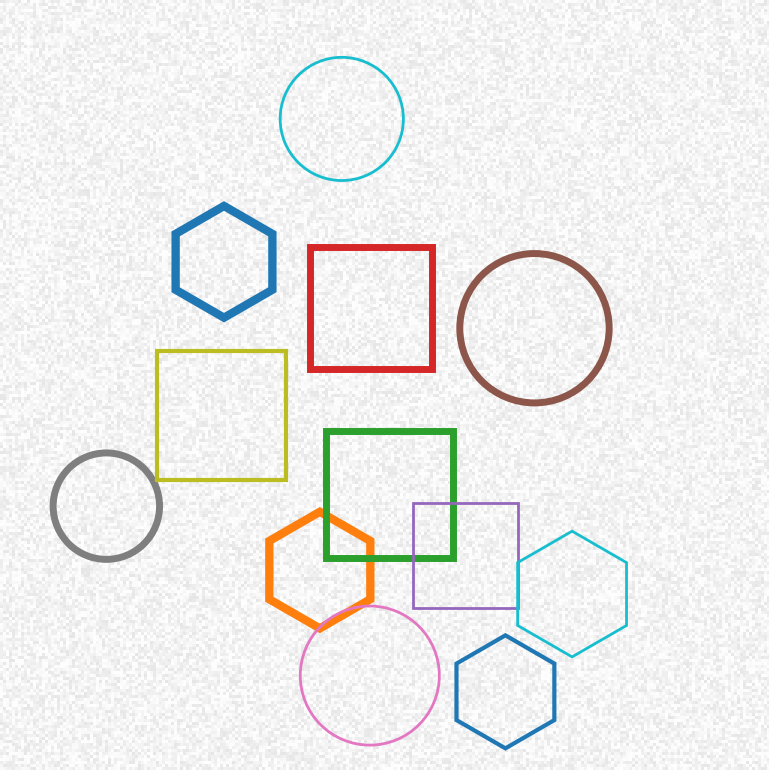[{"shape": "hexagon", "thickness": 3, "radius": 0.36, "center": [0.291, 0.66]}, {"shape": "hexagon", "thickness": 1.5, "radius": 0.37, "center": [0.656, 0.102]}, {"shape": "hexagon", "thickness": 3, "radius": 0.38, "center": [0.415, 0.26]}, {"shape": "square", "thickness": 2.5, "radius": 0.41, "center": [0.506, 0.358]}, {"shape": "square", "thickness": 2.5, "radius": 0.39, "center": [0.482, 0.6]}, {"shape": "square", "thickness": 1, "radius": 0.34, "center": [0.605, 0.278]}, {"shape": "circle", "thickness": 2.5, "radius": 0.48, "center": [0.694, 0.574]}, {"shape": "circle", "thickness": 1, "radius": 0.45, "center": [0.48, 0.123]}, {"shape": "circle", "thickness": 2.5, "radius": 0.35, "center": [0.138, 0.343]}, {"shape": "square", "thickness": 1.5, "radius": 0.42, "center": [0.287, 0.46]}, {"shape": "circle", "thickness": 1, "radius": 0.4, "center": [0.444, 0.846]}, {"shape": "hexagon", "thickness": 1, "radius": 0.41, "center": [0.743, 0.229]}]